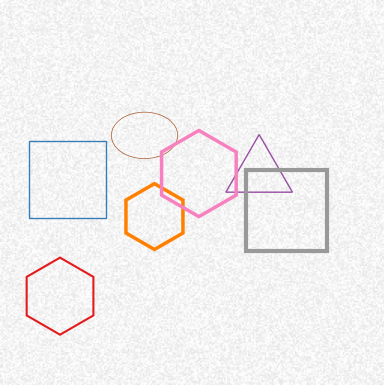[{"shape": "hexagon", "thickness": 1.5, "radius": 0.5, "center": [0.156, 0.231]}, {"shape": "square", "thickness": 1, "radius": 0.5, "center": [0.176, 0.533]}, {"shape": "triangle", "thickness": 1, "radius": 0.5, "center": [0.673, 0.551]}, {"shape": "hexagon", "thickness": 2.5, "radius": 0.43, "center": [0.401, 0.438]}, {"shape": "oval", "thickness": 0.5, "radius": 0.43, "center": [0.375, 0.648]}, {"shape": "hexagon", "thickness": 2.5, "radius": 0.56, "center": [0.517, 0.549]}, {"shape": "square", "thickness": 3, "radius": 0.53, "center": [0.744, 0.454]}]